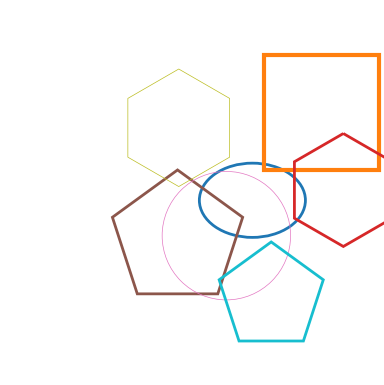[{"shape": "oval", "thickness": 2, "radius": 0.69, "center": [0.656, 0.48]}, {"shape": "square", "thickness": 3, "radius": 0.75, "center": [0.834, 0.708]}, {"shape": "hexagon", "thickness": 2, "radius": 0.73, "center": [0.892, 0.507]}, {"shape": "pentagon", "thickness": 2, "radius": 0.89, "center": [0.461, 0.381]}, {"shape": "circle", "thickness": 0.5, "radius": 0.83, "center": [0.588, 0.388]}, {"shape": "hexagon", "thickness": 0.5, "radius": 0.76, "center": [0.464, 0.668]}, {"shape": "pentagon", "thickness": 2, "radius": 0.71, "center": [0.704, 0.229]}]